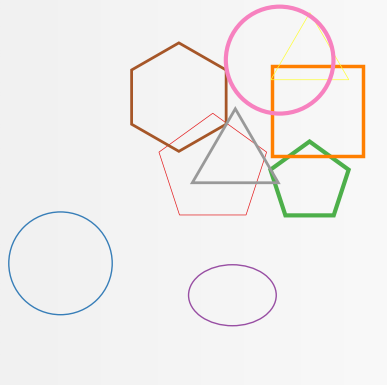[{"shape": "pentagon", "thickness": 0.5, "radius": 0.73, "center": [0.549, 0.56]}, {"shape": "circle", "thickness": 1, "radius": 0.67, "center": [0.156, 0.316]}, {"shape": "pentagon", "thickness": 3, "radius": 0.53, "center": [0.799, 0.526]}, {"shape": "oval", "thickness": 1, "radius": 0.57, "center": [0.6, 0.233]}, {"shape": "square", "thickness": 2.5, "radius": 0.58, "center": [0.819, 0.711]}, {"shape": "triangle", "thickness": 0.5, "radius": 0.58, "center": [0.8, 0.851]}, {"shape": "hexagon", "thickness": 2, "radius": 0.7, "center": [0.462, 0.748]}, {"shape": "circle", "thickness": 3, "radius": 0.69, "center": [0.722, 0.844]}, {"shape": "triangle", "thickness": 2, "radius": 0.64, "center": [0.607, 0.589]}]